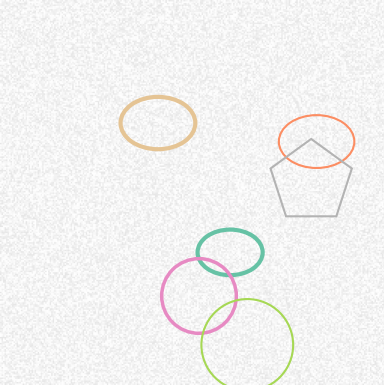[{"shape": "oval", "thickness": 3, "radius": 0.42, "center": [0.598, 0.344]}, {"shape": "oval", "thickness": 1.5, "radius": 0.49, "center": [0.822, 0.632]}, {"shape": "circle", "thickness": 2.5, "radius": 0.48, "center": [0.517, 0.231]}, {"shape": "circle", "thickness": 1.5, "radius": 0.6, "center": [0.642, 0.104]}, {"shape": "oval", "thickness": 3, "radius": 0.49, "center": [0.41, 0.68]}, {"shape": "pentagon", "thickness": 1.5, "radius": 0.56, "center": [0.808, 0.528]}]